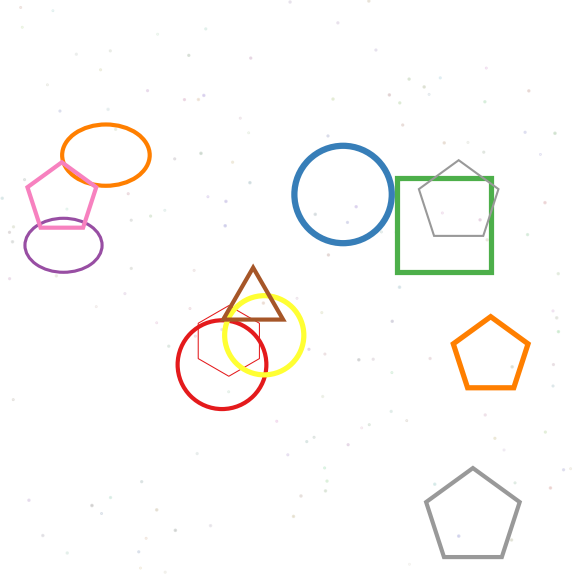[{"shape": "hexagon", "thickness": 0.5, "radius": 0.31, "center": [0.396, 0.409]}, {"shape": "circle", "thickness": 2, "radius": 0.38, "center": [0.384, 0.368]}, {"shape": "circle", "thickness": 3, "radius": 0.42, "center": [0.594, 0.662]}, {"shape": "square", "thickness": 2.5, "radius": 0.41, "center": [0.769, 0.61]}, {"shape": "oval", "thickness": 1.5, "radius": 0.33, "center": [0.11, 0.574]}, {"shape": "oval", "thickness": 2, "radius": 0.38, "center": [0.183, 0.731]}, {"shape": "pentagon", "thickness": 2.5, "radius": 0.34, "center": [0.85, 0.383]}, {"shape": "circle", "thickness": 2.5, "radius": 0.34, "center": [0.458, 0.419]}, {"shape": "triangle", "thickness": 2, "radius": 0.3, "center": [0.438, 0.476]}, {"shape": "pentagon", "thickness": 2, "radius": 0.31, "center": [0.107, 0.656]}, {"shape": "pentagon", "thickness": 1, "radius": 0.36, "center": [0.794, 0.649]}, {"shape": "pentagon", "thickness": 2, "radius": 0.43, "center": [0.819, 0.103]}]